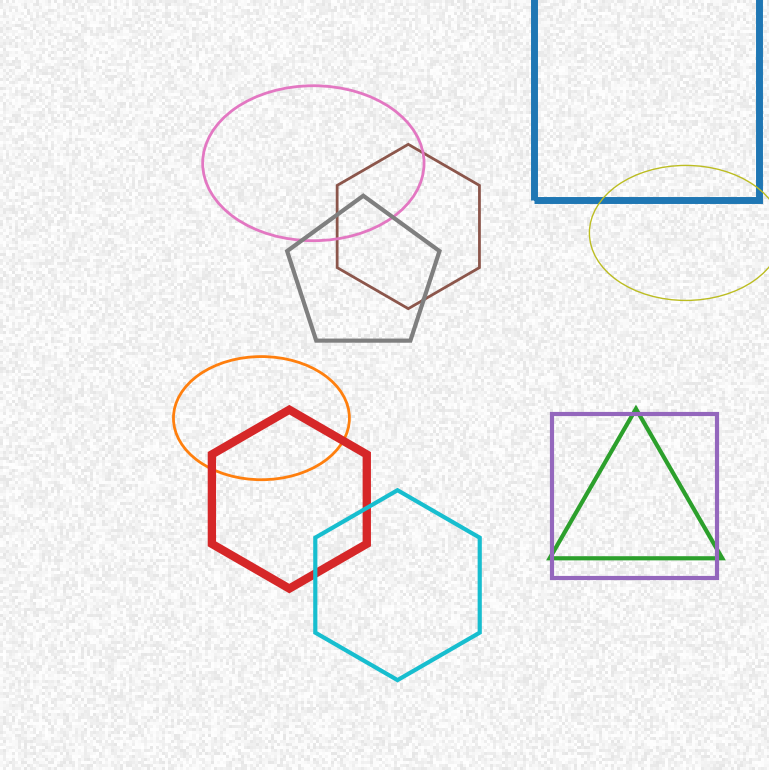[{"shape": "square", "thickness": 2.5, "radius": 0.73, "center": [0.84, 0.885]}, {"shape": "oval", "thickness": 1, "radius": 0.57, "center": [0.34, 0.457]}, {"shape": "triangle", "thickness": 1.5, "radius": 0.65, "center": [0.826, 0.34]}, {"shape": "hexagon", "thickness": 3, "radius": 0.58, "center": [0.376, 0.352]}, {"shape": "square", "thickness": 1.5, "radius": 0.54, "center": [0.824, 0.356]}, {"shape": "hexagon", "thickness": 1, "radius": 0.53, "center": [0.53, 0.706]}, {"shape": "oval", "thickness": 1, "radius": 0.72, "center": [0.407, 0.788]}, {"shape": "pentagon", "thickness": 1.5, "radius": 0.52, "center": [0.472, 0.642]}, {"shape": "oval", "thickness": 0.5, "radius": 0.63, "center": [0.891, 0.697]}, {"shape": "hexagon", "thickness": 1.5, "radius": 0.62, "center": [0.516, 0.24]}]